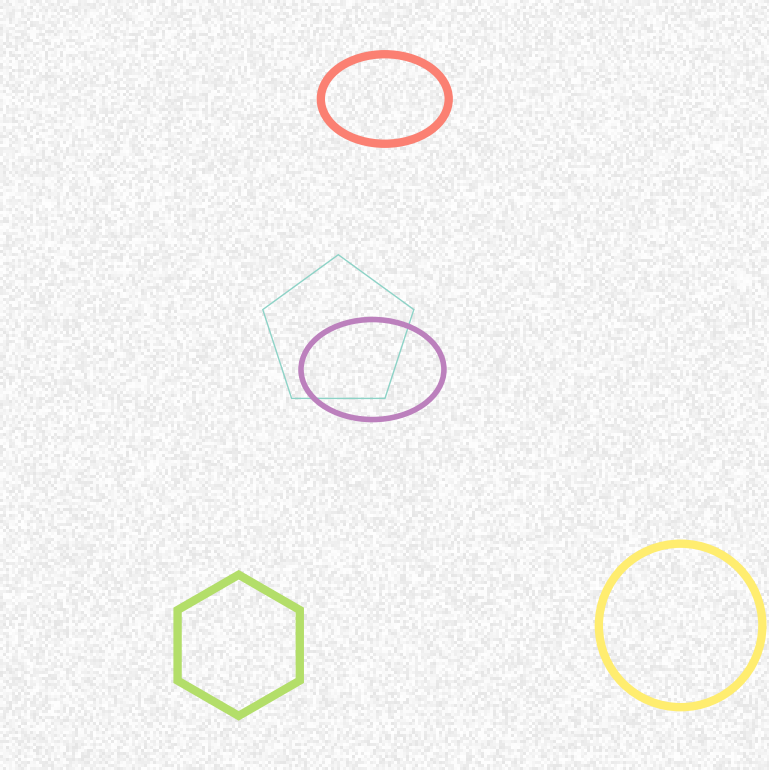[{"shape": "pentagon", "thickness": 0.5, "radius": 0.52, "center": [0.439, 0.566]}, {"shape": "oval", "thickness": 3, "radius": 0.42, "center": [0.5, 0.871]}, {"shape": "hexagon", "thickness": 3, "radius": 0.46, "center": [0.31, 0.162]}, {"shape": "oval", "thickness": 2, "radius": 0.46, "center": [0.484, 0.52]}, {"shape": "circle", "thickness": 3, "radius": 0.53, "center": [0.884, 0.188]}]